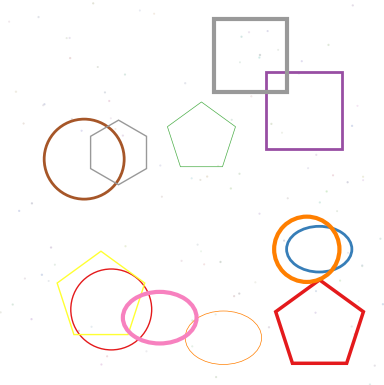[{"shape": "circle", "thickness": 1, "radius": 0.53, "center": [0.289, 0.196]}, {"shape": "pentagon", "thickness": 2.5, "radius": 0.6, "center": [0.83, 0.153]}, {"shape": "oval", "thickness": 2, "radius": 0.42, "center": [0.829, 0.353]}, {"shape": "pentagon", "thickness": 0.5, "radius": 0.46, "center": [0.523, 0.642]}, {"shape": "square", "thickness": 2, "radius": 0.5, "center": [0.79, 0.714]}, {"shape": "oval", "thickness": 0.5, "radius": 0.5, "center": [0.58, 0.123]}, {"shape": "circle", "thickness": 3, "radius": 0.42, "center": [0.797, 0.352]}, {"shape": "pentagon", "thickness": 1, "radius": 0.6, "center": [0.262, 0.228]}, {"shape": "circle", "thickness": 2, "radius": 0.52, "center": [0.219, 0.587]}, {"shape": "oval", "thickness": 3, "radius": 0.48, "center": [0.415, 0.175]}, {"shape": "hexagon", "thickness": 1, "radius": 0.42, "center": [0.308, 0.604]}, {"shape": "square", "thickness": 3, "radius": 0.48, "center": [0.651, 0.856]}]